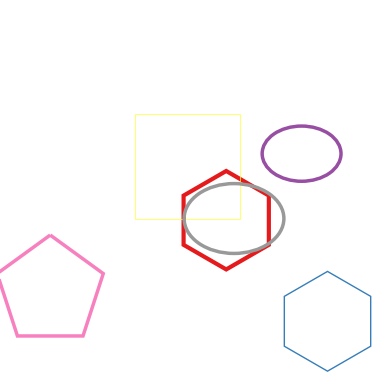[{"shape": "hexagon", "thickness": 3, "radius": 0.64, "center": [0.588, 0.428]}, {"shape": "hexagon", "thickness": 1, "radius": 0.65, "center": [0.851, 0.165]}, {"shape": "oval", "thickness": 2.5, "radius": 0.51, "center": [0.783, 0.601]}, {"shape": "square", "thickness": 0.5, "radius": 0.68, "center": [0.487, 0.568]}, {"shape": "pentagon", "thickness": 2.5, "radius": 0.72, "center": [0.13, 0.245]}, {"shape": "oval", "thickness": 2.5, "radius": 0.65, "center": [0.608, 0.432]}]